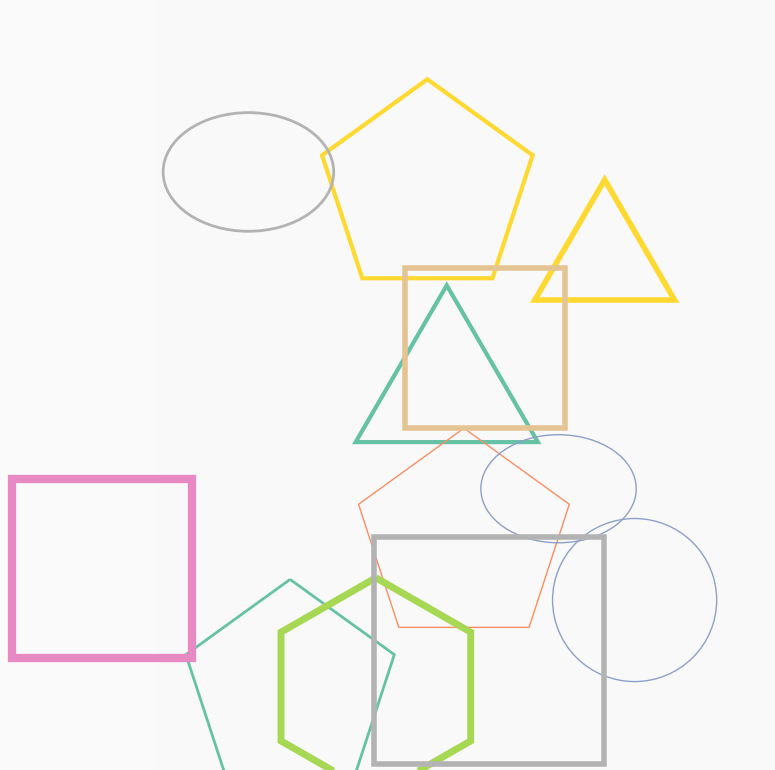[{"shape": "triangle", "thickness": 1.5, "radius": 0.68, "center": [0.576, 0.494]}, {"shape": "pentagon", "thickness": 1, "radius": 0.71, "center": [0.374, 0.106]}, {"shape": "pentagon", "thickness": 0.5, "radius": 0.71, "center": [0.599, 0.301]}, {"shape": "oval", "thickness": 0.5, "radius": 0.5, "center": [0.721, 0.365]}, {"shape": "circle", "thickness": 0.5, "radius": 0.53, "center": [0.819, 0.221]}, {"shape": "square", "thickness": 3, "radius": 0.58, "center": [0.132, 0.262]}, {"shape": "hexagon", "thickness": 2.5, "radius": 0.71, "center": [0.485, 0.108]}, {"shape": "pentagon", "thickness": 1.5, "radius": 0.71, "center": [0.551, 0.754]}, {"shape": "triangle", "thickness": 2, "radius": 0.52, "center": [0.78, 0.662]}, {"shape": "square", "thickness": 2, "radius": 0.52, "center": [0.625, 0.548]}, {"shape": "oval", "thickness": 1, "radius": 0.55, "center": [0.321, 0.777]}, {"shape": "square", "thickness": 2, "radius": 0.74, "center": [0.631, 0.155]}]